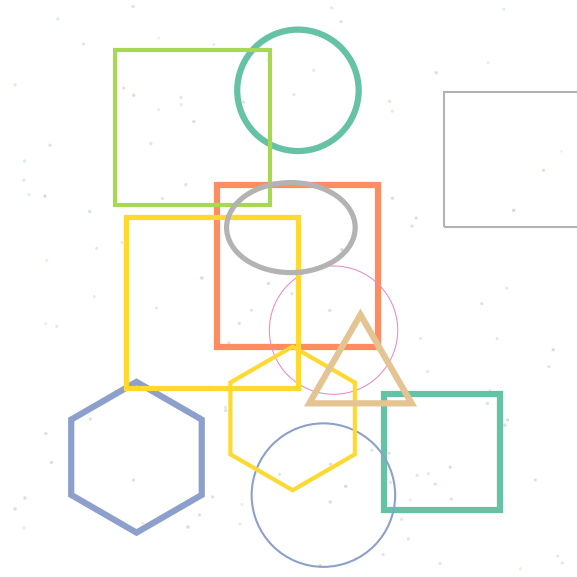[{"shape": "square", "thickness": 3, "radius": 0.5, "center": [0.766, 0.216]}, {"shape": "circle", "thickness": 3, "radius": 0.53, "center": [0.516, 0.843]}, {"shape": "square", "thickness": 3, "radius": 0.7, "center": [0.515, 0.538]}, {"shape": "hexagon", "thickness": 3, "radius": 0.65, "center": [0.236, 0.207]}, {"shape": "circle", "thickness": 1, "radius": 0.62, "center": [0.56, 0.142]}, {"shape": "circle", "thickness": 0.5, "radius": 0.56, "center": [0.578, 0.427]}, {"shape": "square", "thickness": 2, "radius": 0.67, "center": [0.333, 0.778]}, {"shape": "hexagon", "thickness": 2, "radius": 0.62, "center": [0.507, 0.275]}, {"shape": "square", "thickness": 2.5, "radius": 0.74, "center": [0.367, 0.475]}, {"shape": "triangle", "thickness": 3, "radius": 0.51, "center": [0.624, 0.352]}, {"shape": "oval", "thickness": 2.5, "radius": 0.56, "center": [0.504, 0.605]}, {"shape": "square", "thickness": 1, "radius": 0.58, "center": [0.885, 0.723]}]